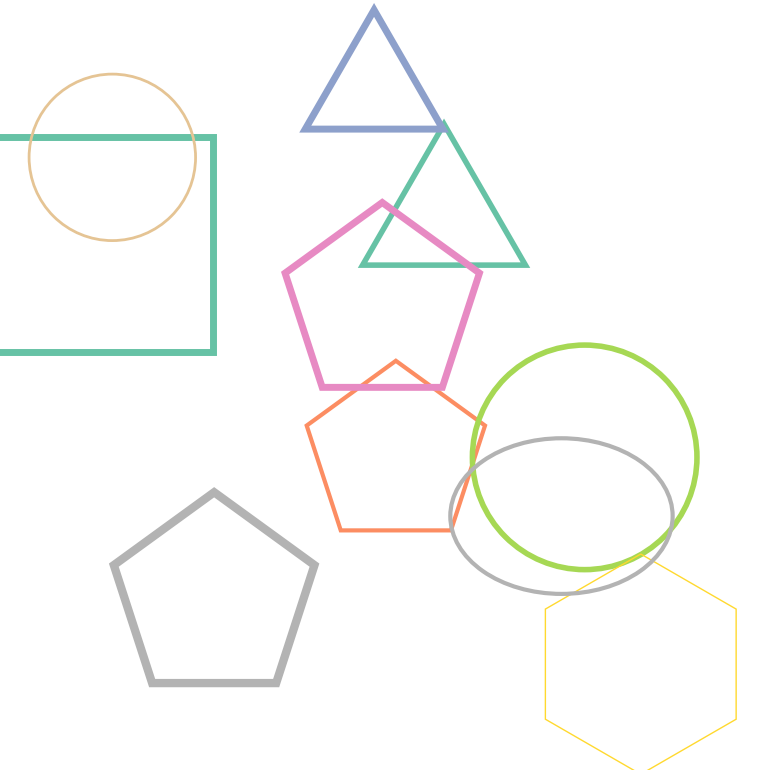[{"shape": "triangle", "thickness": 2, "radius": 0.61, "center": [0.577, 0.717]}, {"shape": "square", "thickness": 2.5, "radius": 0.7, "center": [0.136, 0.682]}, {"shape": "pentagon", "thickness": 1.5, "radius": 0.61, "center": [0.514, 0.41]}, {"shape": "triangle", "thickness": 2.5, "radius": 0.52, "center": [0.486, 0.884]}, {"shape": "pentagon", "thickness": 2.5, "radius": 0.66, "center": [0.496, 0.604]}, {"shape": "circle", "thickness": 2, "radius": 0.73, "center": [0.759, 0.406]}, {"shape": "hexagon", "thickness": 0.5, "radius": 0.72, "center": [0.832, 0.137]}, {"shape": "circle", "thickness": 1, "radius": 0.54, "center": [0.146, 0.796]}, {"shape": "oval", "thickness": 1.5, "radius": 0.72, "center": [0.729, 0.33]}, {"shape": "pentagon", "thickness": 3, "radius": 0.69, "center": [0.278, 0.224]}]